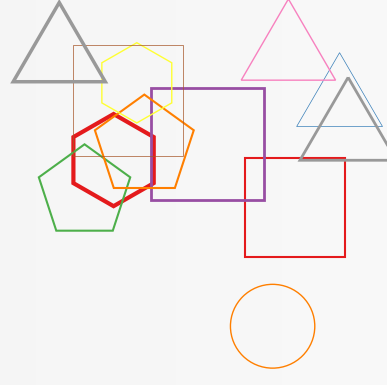[{"shape": "hexagon", "thickness": 3, "radius": 0.6, "center": [0.293, 0.584]}, {"shape": "square", "thickness": 1.5, "radius": 0.64, "center": [0.762, 0.46]}, {"shape": "triangle", "thickness": 0.5, "radius": 0.64, "center": [0.876, 0.735]}, {"shape": "pentagon", "thickness": 1.5, "radius": 0.62, "center": [0.218, 0.501]}, {"shape": "square", "thickness": 2, "radius": 0.73, "center": [0.537, 0.627]}, {"shape": "circle", "thickness": 1, "radius": 0.54, "center": [0.704, 0.153]}, {"shape": "pentagon", "thickness": 1.5, "radius": 0.67, "center": [0.372, 0.62]}, {"shape": "hexagon", "thickness": 1, "radius": 0.52, "center": [0.353, 0.785]}, {"shape": "square", "thickness": 0.5, "radius": 0.72, "center": [0.33, 0.739]}, {"shape": "triangle", "thickness": 1, "radius": 0.7, "center": [0.744, 0.862]}, {"shape": "triangle", "thickness": 2, "radius": 0.72, "center": [0.898, 0.655]}, {"shape": "triangle", "thickness": 2.5, "radius": 0.69, "center": [0.153, 0.856]}]